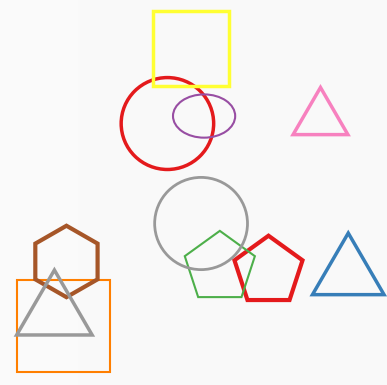[{"shape": "circle", "thickness": 2.5, "radius": 0.6, "center": [0.432, 0.679]}, {"shape": "pentagon", "thickness": 3, "radius": 0.46, "center": [0.693, 0.295]}, {"shape": "triangle", "thickness": 2.5, "radius": 0.53, "center": [0.899, 0.288]}, {"shape": "pentagon", "thickness": 1.5, "radius": 0.48, "center": [0.567, 0.305]}, {"shape": "oval", "thickness": 1.5, "radius": 0.4, "center": [0.527, 0.699]}, {"shape": "square", "thickness": 1.5, "radius": 0.6, "center": [0.164, 0.153]}, {"shape": "square", "thickness": 2.5, "radius": 0.49, "center": [0.493, 0.874]}, {"shape": "hexagon", "thickness": 3, "radius": 0.46, "center": [0.171, 0.321]}, {"shape": "triangle", "thickness": 2.5, "radius": 0.41, "center": [0.827, 0.691]}, {"shape": "triangle", "thickness": 2.5, "radius": 0.56, "center": [0.14, 0.186]}, {"shape": "circle", "thickness": 2, "radius": 0.6, "center": [0.519, 0.419]}]